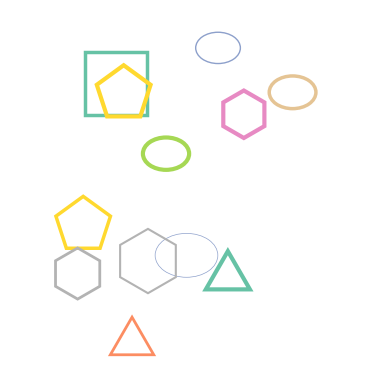[{"shape": "triangle", "thickness": 3, "radius": 0.33, "center": [0.592, 0.281]}, {"shape": "square", "thickness": 2.5, "radius": 0.41, "center": [0.301, 0.782]}, {"shape": "triangle", "thickness": 2, "radius": 0.33, "center": [0.343, 0.111]}, {"shape": "oval", "thickness": 0.5, "radius": 0.41, "center": [0.484, 0.337]}, {"shape": "oval", "thickness": 1, "radius": 0.29, "center": [0.566, 0.876]}, {"shape": "hexagon", "thickness": 3, "radius": 0.31, "center": [0.633, 0.703]}, {"shape": "oval", "thickness": 3, "radius": 0.3, "center": [0.431, 0.601]}, {"shape": "pentagon", "thickness": 2.5, "radius": 0.37, "center": [0.216, 0.415]}, {"shape": "pentagon", "thickness": 3, "radius": 0.37, "center": [0.321, 0.757]}, {"shape": "oval", "thickness": 2.5, "radius": 0.3, "center": [0.76, 0.76]}, {"shape": "hexagon", "thickness": 1.5, "radius": 0.42, "center": [0.384, 0.322]}, {"shape": "hexagon", "thickness": 2, "radius": 0.33, "center": [0.202, 0.29]}]